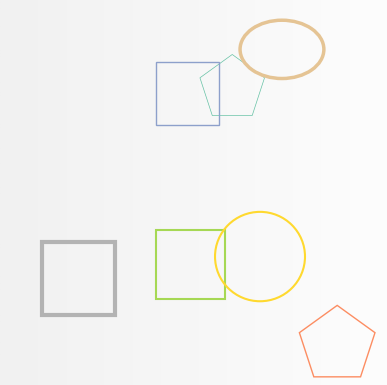[{"shape": "pentagon", "thickness": 0.5, "radius": 0.44, "center": [0.599, 0.771]}, {"shape": "pentagon", "thickness": 1, "radius": 0.51, "center": [0.87, 0.104]}, {"shape": "square", "thickness": 1, "radius": 0.4, "center": [0.484, 0.757]}, {"shape": "square", "thickness": 1.5, "radius": 0.45, "center": [0.492, 0.313]}, {"shape": "circle", "thickness": 1.5, "radius": 0.58, "center": [0.671, 0.334]}, {"shape": "oval", "thickness": 2.5, "radius": 0.54, "center": [0.728, 0.872]}, {"shape": "square", "thickness": 3, "radius": 0.47, "center": [0.201, 0.277]}]